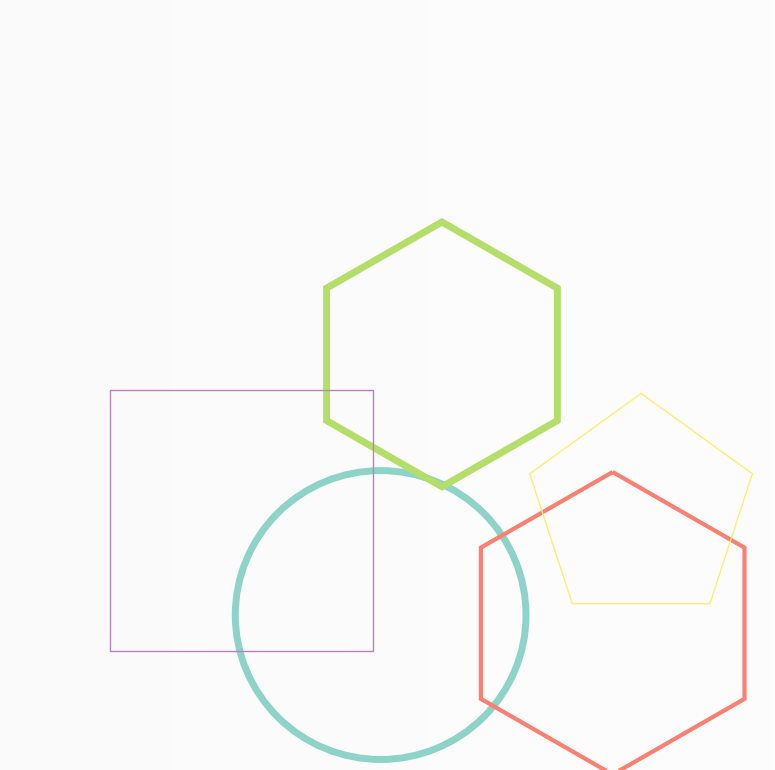[{"shape": "circle", "thickness": 2.5, "radius": 0.94, "center": [0.491, 0.201]}, {"shape": "hexagon", "thickness": 1.5, "radius": 0.98, "center": [0.791, 0.191]}, {"shape": "hexagon", "thickness": 2.5, "radius": 0.86, "center": [0.57, 0.54]}, {"shape": "square", "thickness": 0.5, "radius": 0.85, "center": [0.311, 0.324]}, {"shape": "pentagon", "thickness": 0.5, "radius": 0.76, "center": [0.827, 0.338]}]